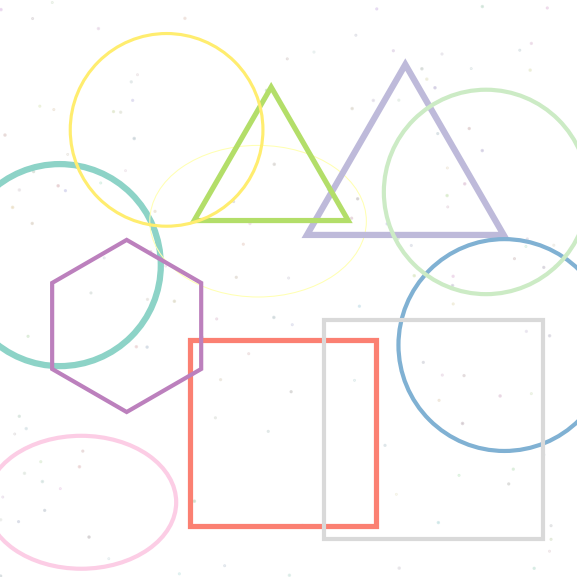[{"shape": "circle", "thickness": 3, "radius": 0.87, "center": [0.104, 0.54]}, {"shape": "oval", "thickness": 0.5, "radius": 0.94, "center": [0.447, 0.616]}, {"shape": "triangle", "thickness": 3, "radius": 0.98, "center": [0.702, 0.691]}, {"shape": "square", "thickness": 2.5, "radius": 0.8, "center": [0.49, 0.249]}, {"shape": "circle", "thickness": 2, "radius": 0.92, "center": [0.873, 0.402]}, {"shape": "triangle", "thickness": 2.5, "radius": 0.77, "center": [0.47, 0.694]}, {"shape": "oval", "thickness": 2, "radius": 0.82, "center": [0.141, 0.129]}, {"shape": "square", "thickness": 2, "radius": 0.95, "center": [0.75, 0.255]}, {"shape": "hexagon", "thickness": 2, "radius": 0.75, "center": [0.219, 0.435]}, {"shape": "circle", "thickness": 2, "radius": 0.88, "center": [0.842, 0.667]}, {"shape": "circle", "thickness": 1.5, "radius": 0.83, "center": [0.288, 0.774]}]